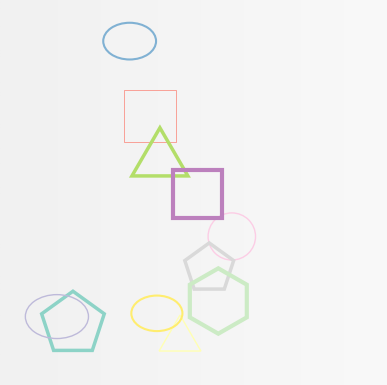[{"shape": "pentagon", "thickness": 2.5, "radius": 0.42, "center": [0.188, 0.159]}, {"shape": "triangle", "thickness": 1, "radius": 0.31, "center": [0.465, 0.119]}, {"shape": "oval", "thickness": 1, "radius": 0.41, "center": [0.147, 0.178]}, {"shape": "square", "thickness": 0.5, "radius": 0.34, "center": [0.386, 0.699]}, {"shape": "oval", "thickness": 1.5, "radius": 0.34, "center": [0.335, 0.893]}, {"shape": "triangle", "thickness": 2.5, "radius": 0.42, "center": [0.413, 0.585]}, {"shape": "circle", "thickness": 1, "radius": 0.31, "center": [0.598, 0.386]}, {"shape": "pentagon", "thickness": 2.5, "radius": 0.33, "center": [0.54, 0.303]}, {"shape": "square", "thickness": 3, "radius": 0.31, "center": [0.51, 0.496]}, {"shape": "hexagon", "thickness": 3, "radius": 0.42, "center": [0.563, 0.218]}, {"shape": "oval", "thickness": 1.5, "radius": 0.33, "center": [0.405, 0.186]}]